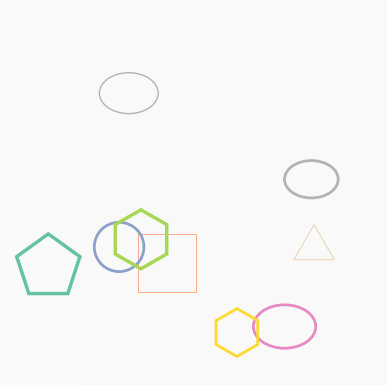[{"shape": "pentagon", "thickness": 2.5, "radius": 0.43, "center": [0.125, 0.307]}, {"shape": "square", "thickness": 0.5, "radius": 0.37, "center": [0.432, 0.317]}, {"shape": "circle", "thickness": 2, "radius": 0.32, "center": [0.307, 0.359]}, {"shape": "oval", "thickness": 2, "radius": 0.4, "center": [0.734, 0.152]}, {"shape": "hexagon", "thickness": 2.5, "radius": 0.38, "center": [0.364, 0.378]}, {"shape": "hexagon", "thickness": 2, "radius": 0.31, "center": [0.611, 0.136]}, {"shape": "triangle", "thickness": 0.5, "radius": 0.3, "center": [0.811, 0.356]}, {"shape": "oval", "thickness": 1, "radius": 0.38, "center": [0.332, 0.758]}, {"shape": "oval", "thickness": 2, "radius": 0.35, "center": [0.803, 0.534]}]